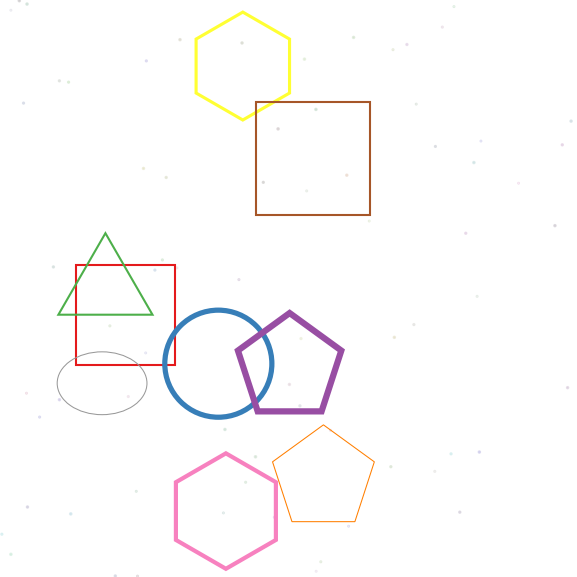[{"shape": "square", "thickness": 1, "radius": 0.43, "center": [0.217, 0.454]}, {"shape": "circle", "thickness": 2.5, "radius": 0.46, "center": [0.378, 0.369]}, {"shape": "triangle", "thickness": 1, "radius": 0.47, "center": [0.183, 0.501]}, {"shape": "pentagon", "thickness": 3, "radius": 0.47, "center": [0.502, 0.363]}, {"shape": "pentagon", "thickness": 0.5, "radius": 0.46, "center": [0.56, 0.171]}, {"shape": "hexagon", "thickness": 1.5, "radius": 0.47, "center": [0.42, 0.885]}, {"shape": "square", "thickness": 1, "radius": 0.49, "center": [0.542, 0.725]}, {"shape": "hexagon", "thickness": 2, "radius": 0.5, "center": [0.391, 0.114]}, {"shape": "oval", "thickness": 0.5, "radius": 0.39, "center": [0.177, 0.335]}]